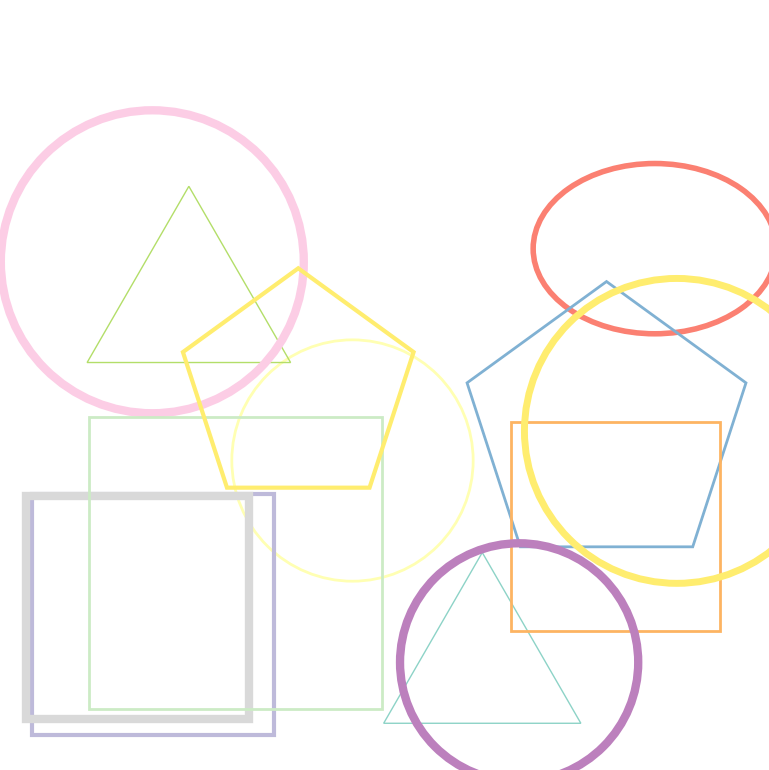[{"shape": "triangle", "thickness": 0.5, "radius": 0.74, "center": [0.626, 0.135]}, {"shape": "circle", "thickness": 1, "radius": 0.78, "center": [0.458, 0.402]}, {"shape": "square", "thickness": 1.5, "radius": 0.78, "center": [0.199, 0.202]}, {"shape": "oval", "thickness": 2, "radius": 0.79, "center": [0.85, 0.677]}, {"shape": "pentagon", "thickness": 1, "radius": 0.95, "center": [0.788, 0.444]}, {"shape": "square", "thickness": 1, "radius": 0.68, "center": [0.8, 0.317]}, {"shape": "triangle", "thickness": 0.5, "radius": 0.76, "center": [0.245, 0.605]}, {"shape": "circle", "thickness": 3, "radius": 0.98, "center": [0.198, 0.66]}, {"shape": "square", "thickness": 3, "radius": 0.72, "center": [0.178, 0.211]}, {"shape": "circle", "thickness": 3, "radius": 0.77, "center": [0.674, 0.14]}, {"shape": "square", "thickness": 1, "radius": 0.95, "center": [0.306, 0.269]}, {"shape": "pentagon", "thickness": 1.5, "radius": 0.79, "center": [0.387, 0.494]}, {"shape": "circle", "thickness": 2.5, "radius": 0.99, "center": [0.879, 0.44]}]